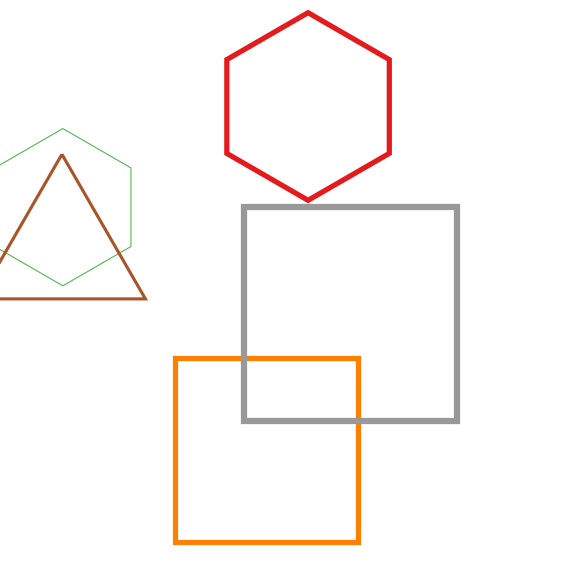[{"shape": "hexagon", "thickness": 2.5, "radius": 0.81, "center": [0.533, 0.815]}, {"shape": "hexagon", "thickness": 0.5, "radius": 0.68, "center": [0.109, 0.64]}, {"shape": "square", "thickness": 2.5, "radius": 0.8, "center": [0.461, 0.219]}, {"shape": "triangle", "thickness": 1.5, "radius": 0.83, "center": [0.107, 0.565]}, {"shape": "square", "thickness": 3, "radius": 0.92, "center": [0.607, 0.455]}]